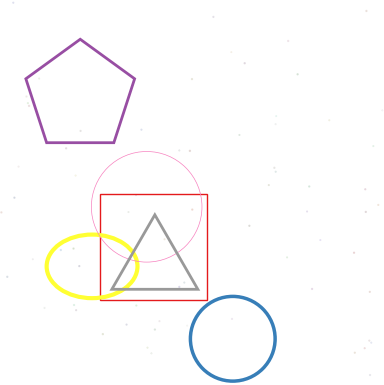[{"shape": "square", "thickness": 1, "radius": 0.69, "center": [0.399, 0.359]}, {"shape": "circle", "thickness": 2.5, "radius": 0.55, "center": [0.605, 0.12]}, {"shape": "pentagon", "thickness": 2, "radius": 0.74, "center": [0.208, 0.75]}, {"shape": "oval", "thickness": 3, "radius": 0.59, "center": [0.239, 0.308]}, {"shape": "circle", "thickness": 0.5, "radius": 0.72, "center": [0.381, 0.463]}, {"shape": "triangle", "thickness": 2, "radius": 0.64, "center": [0.402, 0.313]}]